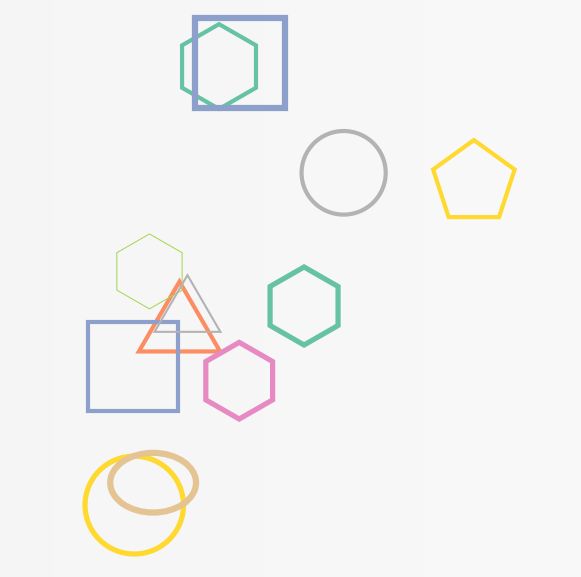[{"shape": "hexagon", "thickness": 2, "radius": 0.37, "center": [0.377, 0.884]}, {"shape": "hexagon", "thickness": 2.5, "radius": 0.34, "center": [0.523, 0.469]}, {"shape": "triangle", "thickness": 2, "radius": 0.4, "center": [0.309, 0.431]}, {"shape": "square", "thickness": 2, "radius": 0.39, "center": [0.229, 0.364]}, {"shape": "square", "thickness": 3, "radius": 0.39, "center": [0.413, 0.89]}, {"shape": "hexagon", "thickness": 2.5, "radius": 0.33, "center": [0.412, 0.34]}, {"shape": "hexagon", "thickness": 0.5, "radius": 0.32, "center": [0.257, 0.529]}, {"shape": "circle", "thickness": 2.5, "radius": 0.42, "center": [0.231, 0.125]}, {"shape": "pentagon", "thickness": 2, "radius": 0.37, "center": [0.815, 0.683]}, {"shape": "oval", "thickness": 3, "radius": 0.37, "center": [0.263, 0.163]}, {"shape": "triangle", "thickness": 1, "radius": 0.33, "center": [0.323, 0.457]}, {"shape": "circle", "thickness": 2, "radius": 0.36, "center": [0.591, 0.7]}]